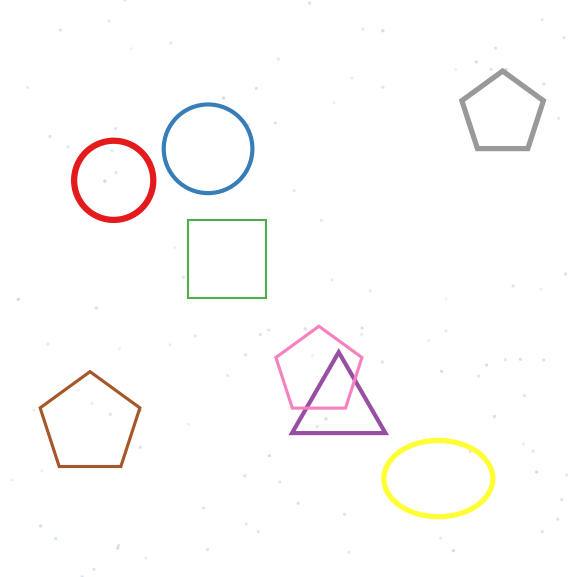[{"shape": "circle", "thickness": 3, "radius": 0.34, "center": [0.197, 0.687]}, {"shape": "circle", "thickness": 2, "radius": 0.38, "center": [0.36, 0.741]}, {"shape": "square", "thickness": 1, "radius": 0.34, "center": [0.394, 0.55]}, {"shape": "triangle", "thickness": 2, "radius": 0.47, "center": [0.587, 0.296]}, {"shape": "oval", "thickness": 2.5, "radius": 0.47, "center": [0.759, 0.17]}, {"shape": "pentagon", "thickness": 1.5, "radius": 0.45, "center": [0.156, 0.265]}, {"shape": "pentagon", "thickness": 1.5, "radius": 0.39, "center": [0.552, 0.356]}, {"shape": "pentagon", "thickness": 2.5, "radius": 0.37, "center": [0.87, 0.802]}]